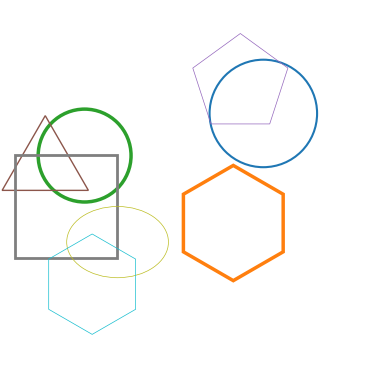[{"shape": "circle", "thickness": 1.5, "radius": 0.7, "center": [0.684, 0.705]}, {"shape": "hexagon", "thickness": 2.5, "radius": 0.75, "center": [0.606, 0.421]}, {"shape": "circle", "thickness": 2.5, "radius": 0.6, "center": [0.22, 0.596]}, {"shape": "pentagon", "thickness": 0.5, "radius": 0.65, "center": [0.624, 0.783]}, {"shape": "triangle", "thickness": 1, "radius": 0.65, "center": [0.118, 0.57]}, {"shape": "square", "thickness": 2, "radius": 0.67, "center": [0.171, 0.464]}, {"shape": "oval", "thickness": 0.5, "radius": 0.66, "center": [0.305, 0.371]}, {"shape": "hexagon", "thickness": 0.5, "radius": 0.65, "center": [0.239, 0.262]}]